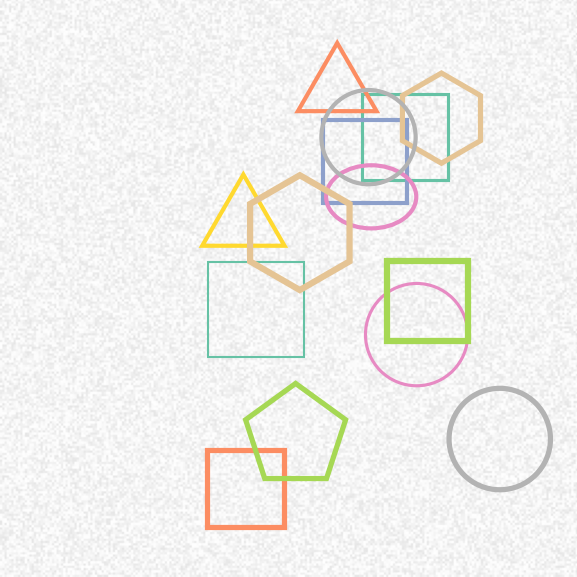[{"shape": "square", "thickness": 1.5, "radius": 0.37, "center": [0.702, 0.763]}, {"shape": "square", "thickness": 1, "radius": 0.41, "center": [0.443, 0.463]}, {"shape": "triangle", "thickness": 2, "radius": 0.39, "center": [0.584, 0.846]}, {"shape": "square", "thickness": 2.5, "radius": 0.34, "center": [0.425, 0.153]}, {"shape": "square", "thickness": 2, "radius": 0.36, "center": [0.631, 0.719]}, {"shape": "oval", "thickness": 2, "radius": 0.39, "center": [0.643, 0.658]}, {"shape": "circle", "thickness": 1.5, "radius": 0.44, "center": [0.721, 0.42]}, {"shape": "pentagon", "thickness": 2.5, "radius": 0.46, "center": [0.512, 0.244]}, {"shape": "square", "thickness": 3, "radius": 0.35, "center": [0.74, 0.477]}, {"shape": "triangle", "thickness": 2, "radius": 0.41, "center": [0.421, 0.615]}, {"shape": "hexagon", "thickness": 2.5, "radius": 0.39, "center": [0.764, 0.795]}, {"shape": "hexagon", "thickness": 3, "radius": 0.5, "center": [0.519, 0.596]}, {"shape": "circle", "thickness": 2.5, "radius": 0.44, "center": [0.865, 0.239]}, {"shape": "circle", "thickness": 2, "radius": 0.41, "center": [0.638, 0.762]}]